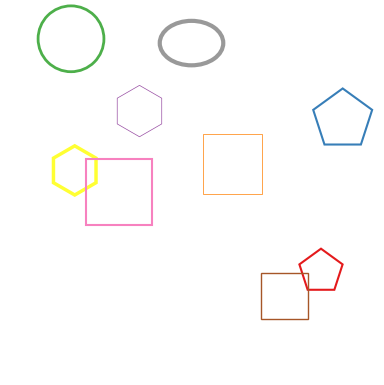[{"shape": "pentagon", "thickness": 1.5, "radius": 0.29, "center": [0.834, 0.295]}, {"shape": "pentagon", "thickness": 1.5, "radius": 0.4, "center": [0.89, 0.69]}, {"shape": "circle", "thickness": 2, "radius": 0.43, "center": [0.184, 0.899]}, {"shape": "hexagon", "thickness": 0.5, "radius": 0.33, "center": [0.362, 0.712]}, {"shape": "square", "thickness": 0.5, "radius": 0.39, "center": [0.604, 0.574]}, {"shape": "hexagon", "thickness": 2.5, "radius": 0.32, "center": [0.194, 0.557]}, {"shape": "square", "thickness": 1, "radius": 0.3, "center": [0.739, 0.231]}, {"shape": "square", "thickness": 1.5, "radius": 0.43, "center": [0.309, 0.501]}, {"shape": "oval", "thickness": 3, "radius": 0.41, "center": [0.497, 0.888]}]